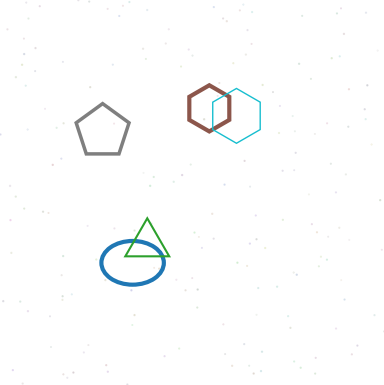[{"shape": "oval", "thickness": 3, "radius": 0.41, "center": [0.344, 0.317]}, {"shape": "triangle", "thickness": 1.5, "radius": 0.33, "center": [0.383, 0.367]}, {"shape": "hexagon", "thickness": 3, "radius": 0.3, "center": [0.544, 0.719]}, {"shape": "pentagon", "thickness": 2.5, "radius": 0.36, "center": [0.267, 0.659]}, {"shape": "hexagon", "thickness": 1, "radius": 0.36, "center": [0.614, 0.699]}]